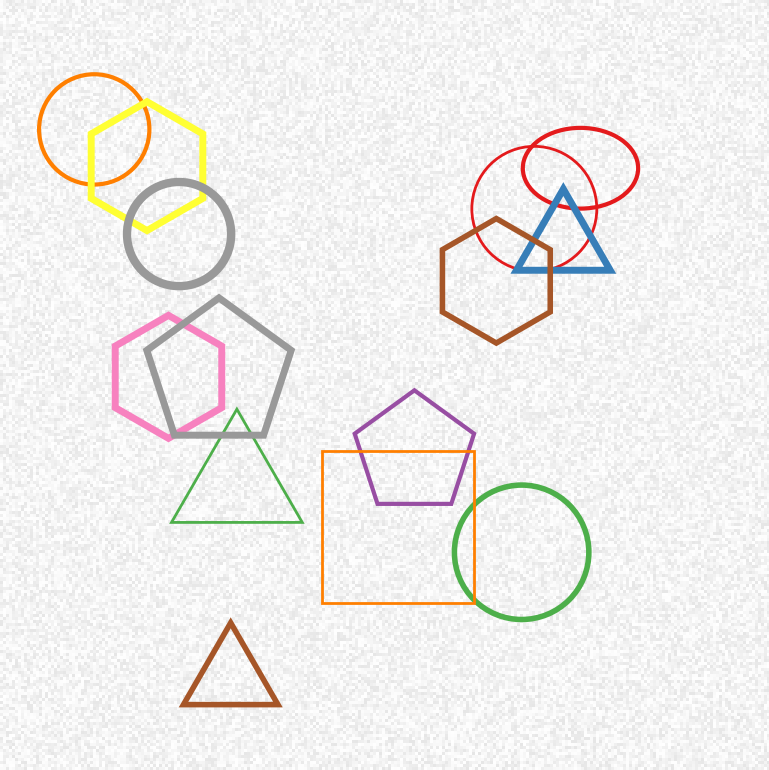[{"shape": "circle", "thickness": 1, "radius": 0.41, "center": [0.694, 0.729]}, {"shape": "oval", "thickness": 1.5, "radius": 0.37, "center": [0.754, 0.782]}, {"shape": "triangle", "thickness": 2.5, "radius": 0.35, "center": [0.732, 0.684]}, {"shape": "triangle", "thickness": 1, "radius": 0.49, "center": [0.308, 0.371]}, {"shape": "circle", "thickness": 2, "radius": 0.44, "center": [0.677, 0.283]}, {"shape": "pentagon", "thickness": 1.5, "radius": 0.41, "center": [0.538, 0.412]}, {"shape": "square", "thickness": 1, "radius": 0.5, "center": [0.517, 0.315]}, {"shape": "circle", "thickness": 1.5, "radius": 0.36, "center": [0.122, 0.832]}, {"shape": "hexagon", "thickness": 2.5, "radius": 0.42, "center": [0.191, 0.784]}, {"shape": "hexagon", "thickness": 2, "radius": 0.4, "center": [0.645, 0.635]}, {"shape": "triangle", "thickness": 2, "radius": 0.35, "center": [0.3, 0.12]}, {"shape": "hexagon", "thickness": 2.5, "radius": 0.4, "center": [0.219, 0.511]}, {"shape": "circle", "thickness": 3, "radius": 0.34, "center": [0.233, 0.696]}, {"shape": "pentagon", "thickness": 2.5, "radius": 0.49, "center": [0.284, 0.515]}]